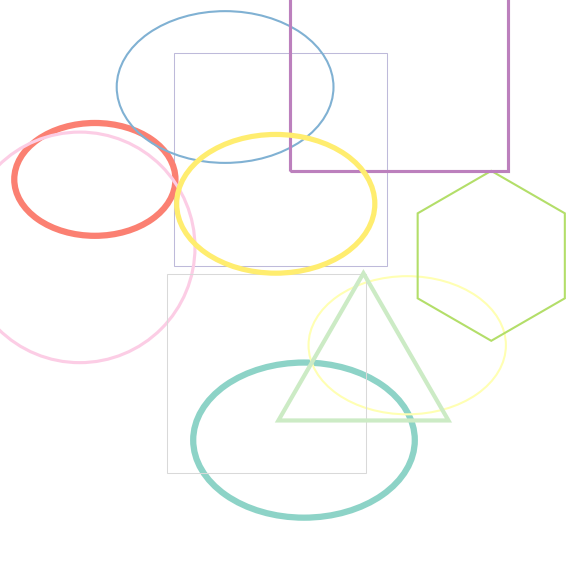[{"shape": "oval", "thickness": 3, "radius": 0.96, "center": [0.526, 0.237]}, {"shape": "oval", "thickness": 1, "radius": 0.85, "center": [0.705, 0.401]}, {"shape": "square", "thickness": 0.5, "radius": 0.92, "center": [0.485, 0.724]}, {"shape": "oval", "thickness": 3, "radius": 0.7, "center": [0.164, 0.688]}, {"shape": "oval", "thickness": 1, "radius": 0.94, "center": [0.39, 0.848]}, {"shape": "hexagon", "thickness": 1, "radius": 0.74, "center": [0.851, 0.556]}, {"shape": "circle", "thickness": 1.5, "radius": 1.0, "center": [0.138, 0.571]}, {"shape": "square", "thickness": 0.5, "radius": 0.86, "center": [0.462, 0.353]}, {"shape": "square", "thickness": 1.5, "radius": 0.94, "center": [0.691, 0.891]}, {"shape": "triangle", "thickness": 2, "radius": 0.85, "center": [0.629, 0.356]}, {"shape": "oval", "thickness": 2.5, "radius": 0.86, "center": [0.477, 0.646]}]